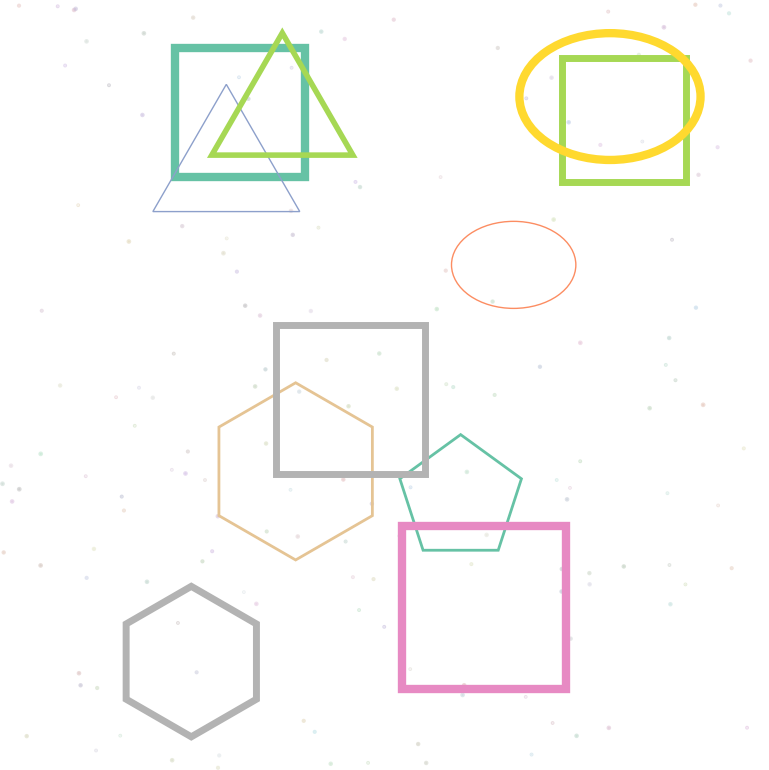[{"shape": "pentagon", "thickness": 1, "radius": 0.42, "center": [0.598, 0.353]}, {"shape": "square", "thickness": 3, "radius": 0.42, "center": [0.312, 0.854]}, {"shape": "oval", "thickness": 0.5, "radius": 0.4, "center": [0.667, 0.656]}, {"shape": "triangle", "thickness": 0.5, "radius": 0.55, "center": [0.294, 0.78]}, {"shape": "square", "thickness": 3, "radius": 0.53, "center": [0.629, 0.211]}, {"shape": "square", "thickness": 2.5, "radius": 0.4, "center": [0.811, 0.844]}, {"shape": "triangle", "thickness": 2, "radius": 0.53, "center": [0.367, 0.851]}, {"shape": "oval", "thickness": 3, "radius": 0.59, "center": [0.792, 0.875]}, {"shape": "hexagon", "thickness": 1, "radius": 0.58, "center": [0.384, 0.388]}, {"shape": "hexagon", "thickness": 2.5, "radius": 0.49, "center": [0.248, 0.141]}, {"shape": "square", "thickness": 2.5, "radius": 0.48, "center": [0.455, 0.481]}]